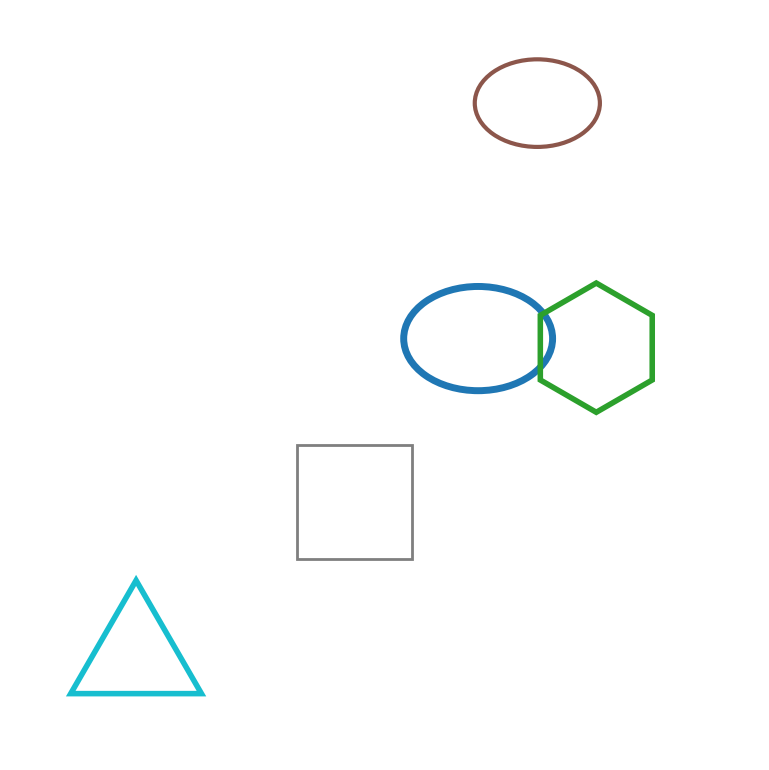[{"shape": "oval", "thickness": 2.5, "radius": 0.48, "center": [0.621, 0.56]}, {"shape": "hexagon", "thickness": 2, "radius": 0.42, "center": [0.774, 0.548]}, {"shape": "oval", "thickness": 1.5, "radius": 0.41, "center": [0.698, 0.866]}, {"shape": "square", "thickness": 1, "radius": 0.37, "center": [0.46, 0.348]}, {"shape": "triangle", "thickness": 2, "radius": 0.49, "center": [0.177, 0.148]}]